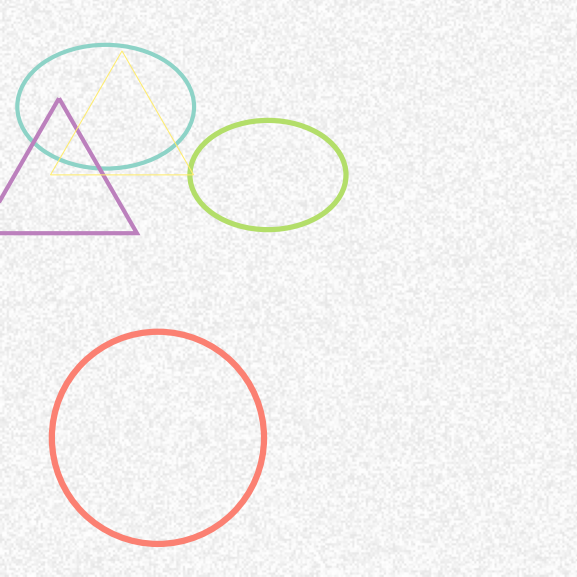[{"shape": "oval", "thickness": 2, "radius": 0.77, "center": [0.183, 0.814]}, {"shape": "circle", "thickness": 3, "radius": 0.92, "center": [0.274, 0.241]}, {"shape": "oval", "thickness": 2.5, "radius": 0.68, "center": [0.464, 0.696]}, {"shape": "triangle", "thickness": 2, "radius": 0.78, "center": [0.102, 0.673]}, {"shape": "triangle", "thickness": 0.5, "radius": 0.72, "center": [0.211, 0.768]}]